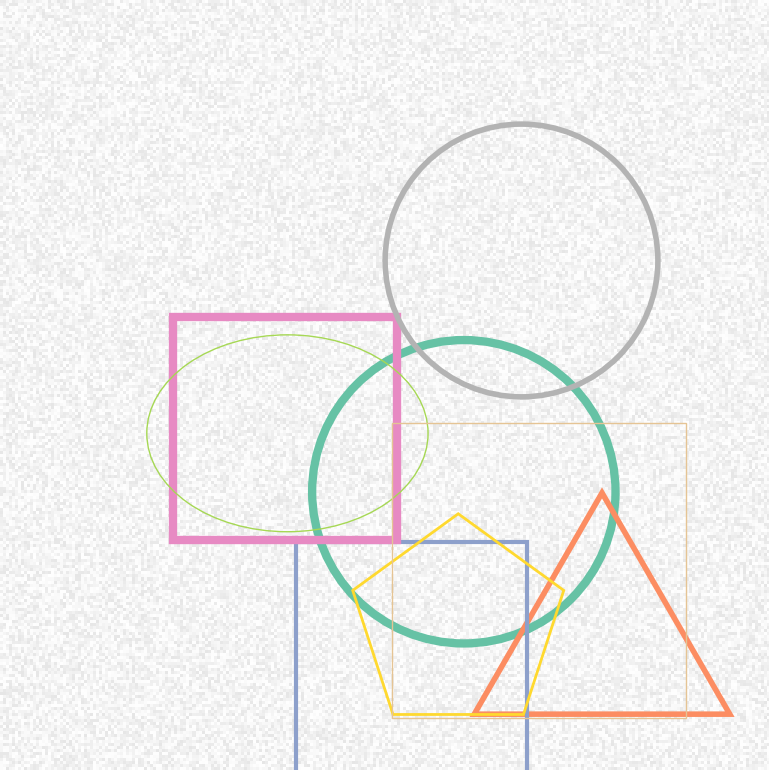[{"shape": "circle", "thickness": 3, "radius": 0.99, "center": [0.602, 0.361]}, {"shape": "triangle", "thickness": 2, "radius": 0.96, "center": [0.782, 0.168]}, {"shape": "square", "thickness": 1.5, "radius": 0.75, "center": [0.534, 0.146]}, {"shape": "square", "thickness": 3, "radius": 0.73, "center": [0.37, 0.443]}, {"shape": "oval", "thickness": 0.5, "radius": 0.91, "center": [0.373, 0.437]}, {"shape": "pentagon", "thickness": 1, "radius": 0.72, "center": [0.595, 0.189]}, {"shape": "square", "thickness": 0.5, "radius": 0.96, "center": [0.7, 0.26]}, {"shape": "circle", "thickness": 2, "radius": 0.89, "center": [0.677, 0.662]}]